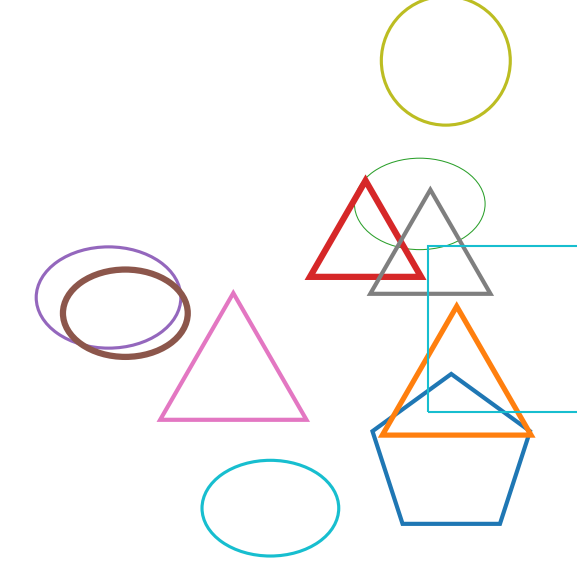[{"shape": "pentagon", "thickness": 2, "radius": 0.72, "center": [0.781, 0.208]}, {"shape": "triangle", "thickness": 2.5, "radius": 0.74, "center": [0.791, 0.32]}, {"shape": "oval", "thickness": 0.5, "radius": 0.57, "center": [0.727, 0.646]}, {"shape": "triangle", "thickness": 3, "radius": 0.56, "center": [0.633, 0.575]}, {"shape": "oval", "thickness": 1.5, "radius": 0.63, "center": [0.188, 0.484]}, {"shape": "oval", "thickness": 3, "radius": 0.54, "center": [0.217, 0.457]}, {"shape": "triangle", "thickness": 2, "radius": 0.73, "center": [0.404, 0.345]}, {"shape": "triangle", "thickness": 2, "radius": 0.6, "center": [0.745, 0.55]}, {"shape": "circle", "thickness": 1.5, "radius": 0.56, "center": [0.772, 0.894]}, {"shape": "oval", "thickness": 1.5, "radius": 0.59, "center": [0.468, 0.119]}, {"shape": "square", "thickness": 1, "radius": 0.72, "center": [0.884, 0.43]}]